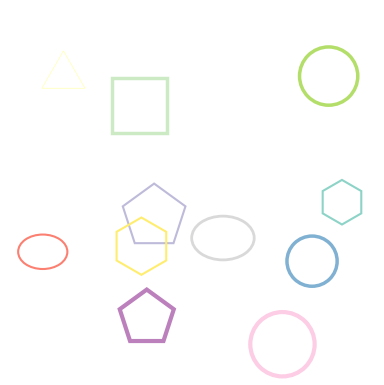[{"shape": "hexagon", "thickness": 1.5, "radius": 0.29, "center": [0.888, 0.475]}, {"shape": "triangle", "thickness": 0.5, "radius": 0.32, "center": [0.165, 0.803]}, {"shape": "pentagon", "thickness": 1.5, "radius": 0.43, "center": [0.4, 0.438]}, {"shape": "oval", "thickness": 1.5, "radius": 0.32, "center": [0.111, 0.346]}, {"shape": "circle", "thickness": 2.5, "radius": 0.33, "center": [0.811, 0.322]}, {"shape": "circle", "thickness": 2.5, "radius": 0.38, "center": [0.854, 0.802]}, {"shape": "circle", "thickness": 3, "radius": 0.42, "center": [0.734, 0.106]}, {"shape": "oval", "thickness": 2, "radius": 0.41, "center": [0.579, 0.382]}, {"shape": "pentagon", "thickness": 3, "radius": 0.37, "center": [0.381, 0.174]}, {"shape": "square", "thickness": 2.5, "radius": 0.36, "center": [0.363, 0.725]}, {"shape": "hexagon", "thickness": 1.5, "radius": 0.37, "center": [0.367, 0.361]}]